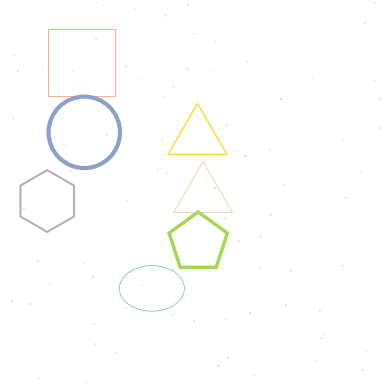[{"shape": "oval", "thickness": 0.5, "radius": 0.42, "center": [0.394, 0.251]}, {"shape": "square", "thickness": 0.5, "radius": 0.43, "center": [0.212, 0.838]}, {"shape": "circle", "thickness": 3, "radius": 0.46, "center": [0.219, 0.656]}, {"shape": "pentagon", "thickness": 2.5, "radius": 0.4, "center": [0.515, 0.37]}, {"shape": "triangle", "thickness": 1, "radius": 0.44, "center": [0.513, 0.643]}, {"shape": "triangle", "thickness": 0.5, "radius": 0.44, "center": [0.527, 0.492]}, {"shape": "hexagon", "thickness": 1.5, "radius": 0.4, "center": [0.123, 0.478]}]